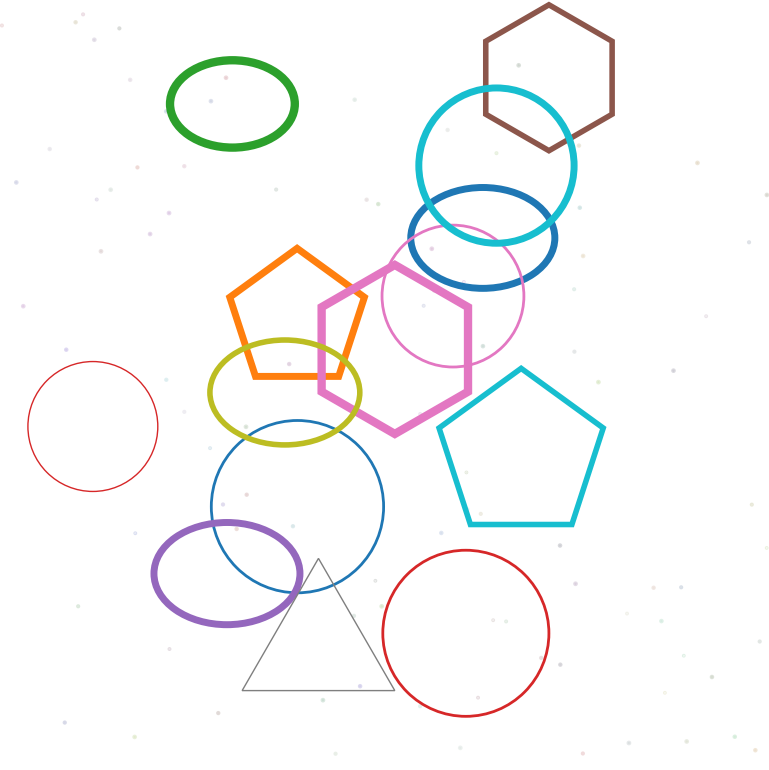[{"shape": "circle", "thickness": 1, "radius": 0.56, "center": [0.386, 0.342]}, {"shape": "oval", "thickness": 2.5, "radius": 0.47, "center": [0.627, 0.691]}, {"shape": "pentagon", "thickness": 2.5, "radius": 0.46, "center": [0.386, 0.586]}, {"shape": "oval", "thickness": 3, "radius": 0.41, "center": [0.302, 0.865]}, {"shape": "circle", "thickness": 0.5, "radius": 0.42, "center": [0.121, 0.446]}, {"shape": "circle", "thickness": 1, "radius": 0.54, "center": [0.605, 0.178]}, {"shape": "oval", "thickness": 2.5, "radius": 0.47, "center": [0.295, 0.255]}, {"shape": "hexagon", "thickness": 2, "radius": 0.47, "center": [0.713, 0.899]}, {"shape": "hexagon", "thickness": 3, "radius": 0.55, "center": [0.513, 0.546]}, {"shape": "circle", "thickness": 1, "radius": 0.46, "center": [0.588, 0.615]}, {"shape": "triangle", "thickness": 0.5, "radius": 0.57, "center": [0.414, 0.16]}, {"shape": "oval", "thickness": 2, "radius": 0.49, "center": [0.37, 0.49]}, {"shape": "pentagon", "thickness": 2, "radius": 0.56, "center": [0.677, 0.409]}, {"shape": "circle", "thickness": 2.5, "radius": 0.5, "center": [0.645, 0.785]}]